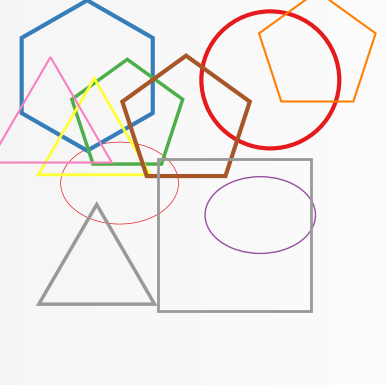[{"shape": "oval", "thickness": 0.5, "radius": 0.76, "center": [0.309, 0.524]}, {"shape": "circle", "thickness": 3, "radius": 0.89, "center": [0.698, 0.793]}, {"shape": "hexagon", "thickness": 3, "radius": 0.98, "center": [0.225, 0.804]}, {"shape": "pentagon", "thickness": 2.5, "radius": 0.75, "center": [0.328, 0.695]}, {"shape": "oval", "thickness": 1, "radius": 0.71, "center": [0.672, 0.441]}, {"shape": "pentagon", "thickness": 1.5, "radius": 0.79, "center": [0.819, 0.864]}, {"shape": "triangle", "thickness": 2, "radius": 0.83, "center": [0.243, 0.629]}, {"shape": "pentagon", "thickness": 3, "radius": 0.86, "center": [0.48, 0.683]}, {"shape": "triangle", "thickness": 1.5, "radius": 0.91, "center": [0.13, 0.669]}, {"shape": "triangle", "thickness": 2.5, "radius": 0.86, "center": [0.25, 0.296]}, {"shape": "square", "thickness": 2, "radius": 0.99, "center": [0.606, 0.389]}]